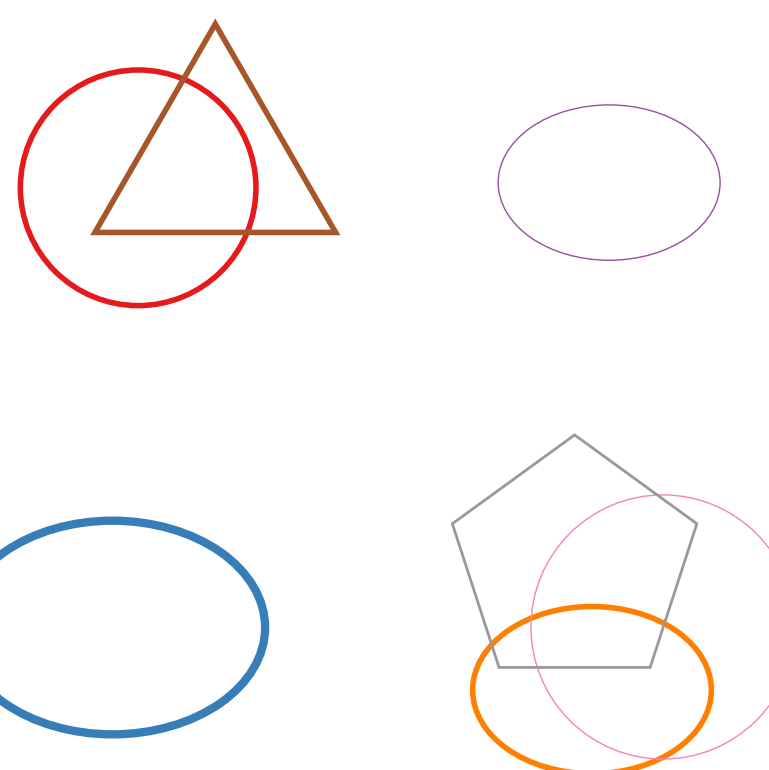[{"shape": "circle", "thickness": 2, "radius": 0.77, "center": [0.179, 0.756]}, {"shape": "oval", "thickness": 3, "radius": 0.99, "center": [0.146, 0.185]}, {"shape": "oval", "thickness": 0.5, "radius": 0.72, "center": [0.791, 0.763]}, {"shape": "oval", "thickness": 2, "radius": 0.78, "center": [0.769, 0.104]}, {"shape": "triangle", "thickness": 2, "radius": 0.9, "center": [0.28, 0.788]}, {"shape": "circle", "thickness": 0.5, "radius": 0.86, "center": [0.861, 0.186]}, {"shape": "pentagon", "thickness": 1, "radius": 0.83, "center": [0.746, 0.268]}]